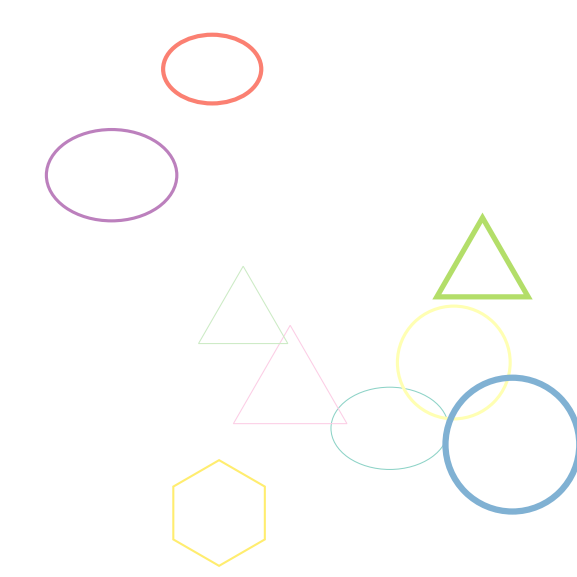[{"shape": "oval", "thickness": 0.5, "radius": 0.51, "center": [0.675, 0.257]}, {"shape": "circle", "thickness": 1.5, "radius": 0.49, "center": [0.786, 0.371]}, {"shape": "oval", "thickness": 2, "radius": 0.42, "center": [0.367, 0.88]}, {"shape": "circle", "thickness": 3, "radius": 0.58, "center": [0.887, 0.229]}, {"shape": "triangle", "thickness": 2.5, "radius": 0.46, "center": [0.835, 0.531]}, {"shape": "triangle", "thickness": 0.5, "radius": 0.57, "center": [0.502, 0.322]}, {"shape": "oval", "thickness": 1.5, "radius": 0.56, "center": [0.193, 0.696]}, {"shape": "triangle", "thickness": 0.5, "radius": 0.45, "center": [0.421, 0.449]}, {"shape": "hexagon", "thickness": 1, "radius": 0.46, "center": [0.379, 0.111]}]